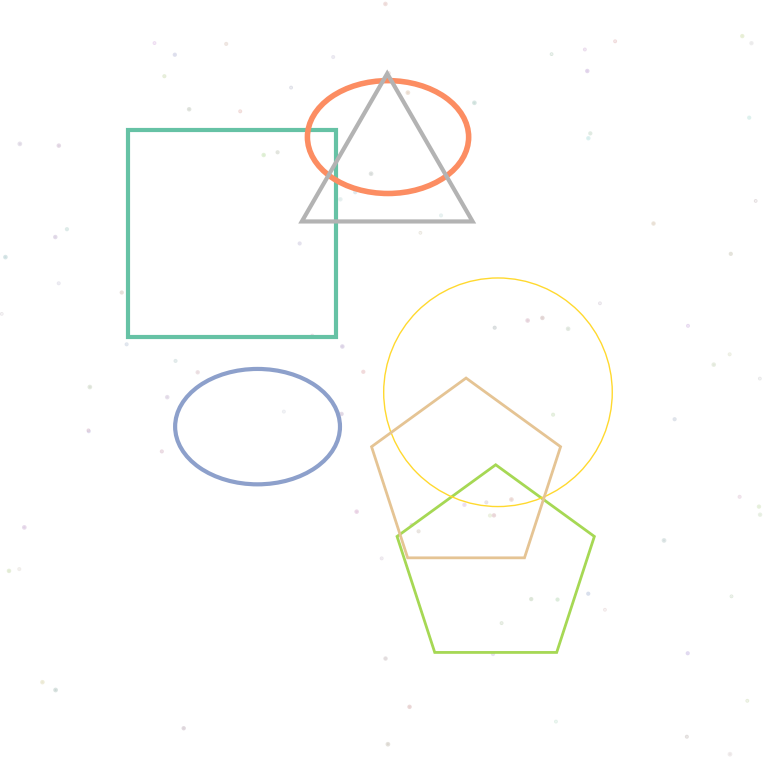[{"shape": "square", "thickness": 1.5, "radius": 0.67, "center": [0.301, 0.697]}, {"shape": "oval", "thickness": 2, "radius": 0.52, "center": [0.504, 0.822]}, {"shape": "oval", "thickness": 1.5, "radius": 0.54, "center": [0.334, 0.446]}, {"shape": "pentagon", "thickness": 1, "radius": 0.67, "center": [0.644, 0.262]}, {"shape": "circle", "thickness": 0.5, "radius": 0.74, "center": [0.647, 0.491]}, {"shape": "pentagon", "thickness": 1, "radius": 0.65, "center": [0.605, 0.38]}, {"shape": "triangle", "thickness": 1.5, "radius": 0.64, "center": [0.503, 0.776]}]